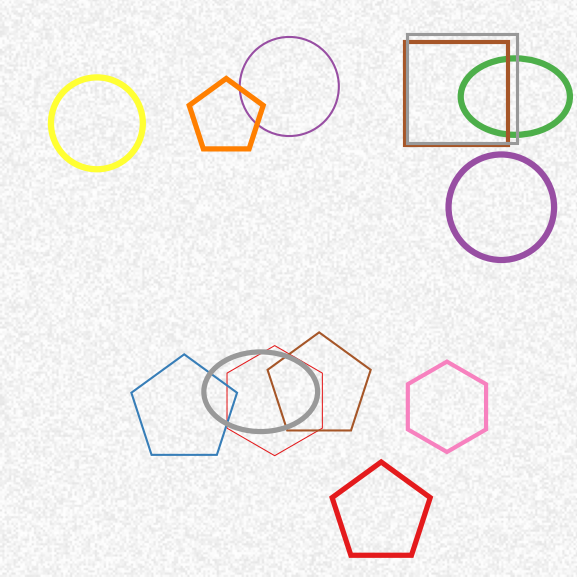[{"shape": "pentagon", "thickness": 2.5, "radius": 0.45, "center": [0.66, 0.11]}, {"shape": "hexagon", "thickness": 0.5, "radius": 0.48, "center": [0.476, 0.305]}, {"shape": "pentagon", "thickness": 1, "radius": 0.48, "center": [0.319, 0.289]}, {"shape": "oval", "thickness": 3, "radius": 0.47, "center": [0.892, 0.832]}, {"shape": "circle", "thickness": 1, "radius": 0.43, "center": [0.501, 0.849]}, {"shape": "circle", "thickness": 3, "radius": 0.46, "center": [0.868, 0.64]}, {"shape": "pentagon", "thickness": 2.5, "radius": 0.34, "center": [0.392, 0.796]}, {"shape": "circle", "thickness": 3, "radius": 0.4, "center": [0.168, 0.786]}, {"shape": "square", "thickness": 2, "radius": 0.45, "center": [0.79, 0.837]}, {"shape": "pentagon", "thickness": 1, "radius": 0.47, "center": [0.553, 0.33]}, {"shape": "hexagon", "thickness": 2, "radius": 0.39, "center": [0.774, 0.295]}, {"shape": "oval", "thickness": 2.5, "radius": 0.49, "center": [0.451, 0.321]}, {"shape": "square", "thickness": 1.5, "radius": 0.47, "center": [0.8, 0.845]}]